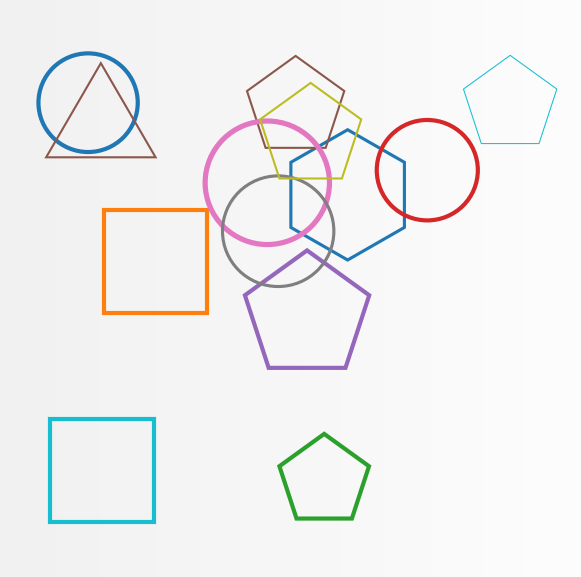[{"shape": "circle", "thickness": 2, "radius": 0.43, "center": [0.152, 0.821]}, {"shape": "hexagon", "thickness": 1.5, "radius": 0.56, "center": [0.598, 0.662]}, {"shape": "square", "thickness": 2, "radius": 0.44, "center": [0.267, 0.546]}, {"shape": "pentagon", "thickness": 2, "radius": 0.41, "center": [0.558, 0.167]}, {"shape": "circle", "thickness": 2, "radius": 0.43, "center": [0.735, 0.704]}, {"shape": "pentagon", "thickness": 2, "radius": 0.56, "center": [0.528, 0.453]}, {"shape": "pentagon", "thickness": 1, "radius": 0.44, "center": [0.509, 0.814]}, {"shape": "triangle", "thickness": 1, "radius": 0.54, "center": [0.174, 0.781]}, {"shape": "circle", "thickness": 2.5, "radius": 0.53, "center": [0.46, 0.683]}, {"shape": "circle", "thickness": 1.5, "radius": 0.48, "center": [0.479, 0.599]}, {"shape": "pentagon", "thickness": 1, "radius": 0.46, "center": [0.534, 0.764]}, {"shape": "square", "thickness": 2, "radius": 0.45, "center": [0.175, 0.185]}, {"shape": "pentagon", "thickness": 0.5, "radius": 0.42, "center": [0.878, 0.819]}]